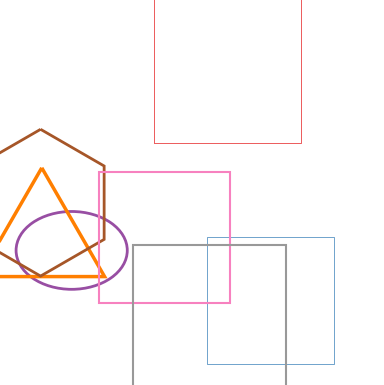[{"shape": "square", "thickness": 0.5, "radius": 0.96, "center": [0.591, 0.821]}, {"shape": "square", "thickness": 0.5, "radius": 0.82, "center": [0.702, 0.22]}, {"shape": "oval", "thickness": 2, "radius": 0.72, "center": [0.186, 0.35]}, {"shape": "triangle", "thickness": 2.5, "radius": 0.94, "center": [0.109, 0.376]}, {"shape": "hexagon", "thickness": 2, "radius": 0.95, "center": [0.105, 0.474]}, {"shape": "square", "thickness": 1.5, "radius": 0.85, "center": [0.426, 0.384]}, {"shape": "square", "thickness": 1.5, "radius": 1.0, "center": [0.544, 0.164]}]